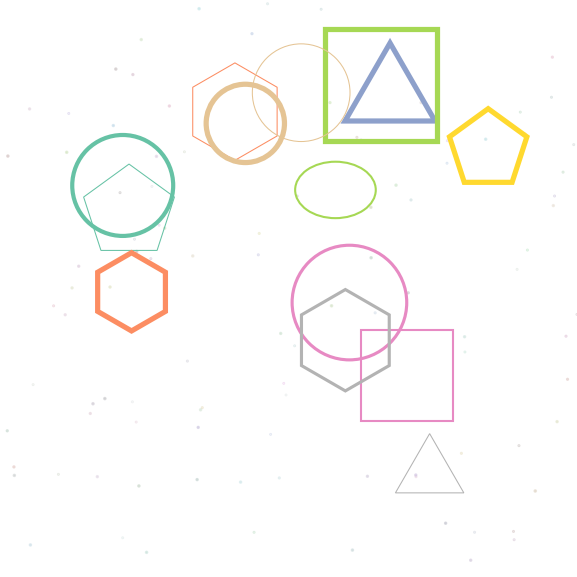[{"shape": "pentagon", "thickness": 0.5, "radius": 0.41, "center": [0.223, 0.632]}, {"shape": "circle", "thickness": 2, "radius": 0.44, "center": [0.213, 0.678]}, {"shape": "hexagon", "thickness": 0.5, "radius": 0.42, "center": [0.407, 0.806]}, {"shape": "hexagon", "thickness": 2.5, "radius": 0.34, "center": [0.228, 0.494]}, {"shape": "triangle", "thickness": 2.5, "radius": 0.45, "center": [0.675, 0.835]}, {"shape": "square", "thickness": 1, "radius": 0.4, "center": [0.705, 0.349]}, {"shape": "circle", "thickness": 1.5, "radius": 0.5, "center": [0.605, 0.475]}, {"shape": "oval", "thickness": 1, "radius": 0.35, "center": [0.581, 0.67]}, {"shape": "square", "thickness": 2.5, "radius": 0.49, "center": [0.659, 0.852]}, {"shape": "pentagon", "thickness": 2.5, "radius": 0.35, "center": [0.845, 0.74]}, {"shape": "circle", "thickness": 2.5, "radius": 0.34, "center": [0.425, 0.785]}, {"shape": "circle", "thickness": 0.5, "radius": 0.42, "center": [0.522, 0.839]}, {"shape": "hexagon", "thickness": 1.5, "radius": 0.44, "center": [0.598, 0.41]}, {"shape": "triangle", "thickness": 0.5, "radius": 0.34, "center": [0.744, 0.18]}]